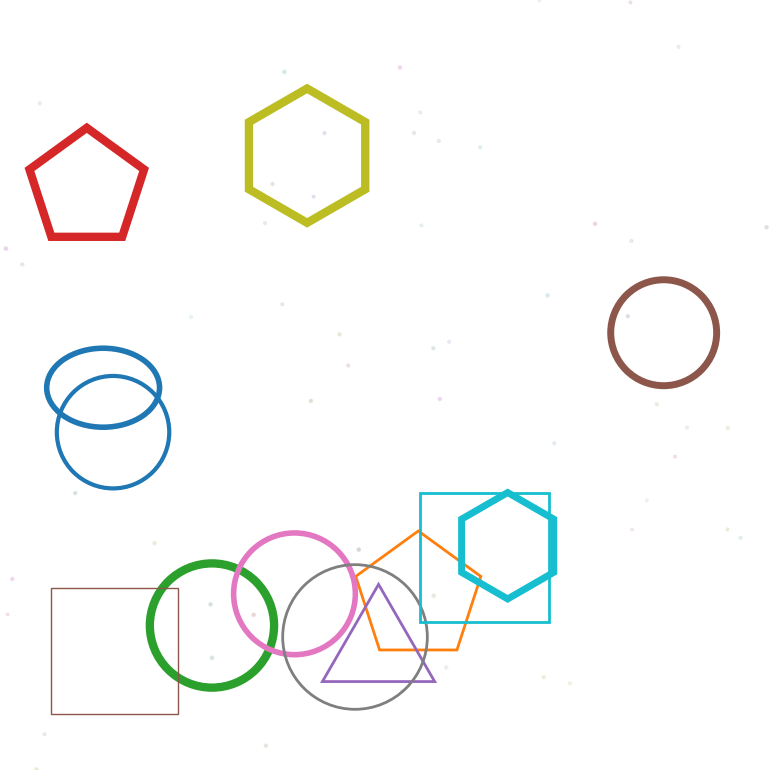[{"shape": "oval", "thickness": 2, "radius": 0.37, "center": [0.134, 0.496]}, {"shape": "circle", "thickness": 1.5, "radius": 0.37, "center": [0.147, 0.439]}, {"shape": "pentagon", "thickness": 1, "radius": 0.43, "center": [0.543, 0.225]}, {"shape": "circle", "thickness": 3, "radius": 0.4, "center": [0.275, 0.188]}, {"shape": "pentagon", "thickness": 3, "radius": 0.39, "center": [0.113, 0.756]}, {"shape": "triangle", "thickness": 1, "radius": 0.42, "center": [0.492, 0.157]}, {"shape": "circle", "thickness": 2.5, "radius": 0.34, "center": [0.862, 0.568]}, {"shape": "square", "thickness": 0.5, "radius": 0.41, "center": [0.149, 0.155]}, {"shape": "circle", "thickness": 2, "radius": 0.4, "center": [0.382, 0.229]}, {"shape": "circle", "thickness": 1, "radius": 0.47, "center": [0.461, 0.173]}, {"shape": "hexagon", "thickness": 3, "radius": 0.44, "center": [0.399, 0.798]}, {"shape": "hexagon", "thickness": 2.5, "radius": 0.35, "center": [0.659, 0.291]}, {"shape": "square", "thickness": 1, "radius": 0.42, "center": [0.629, 0.276]}]